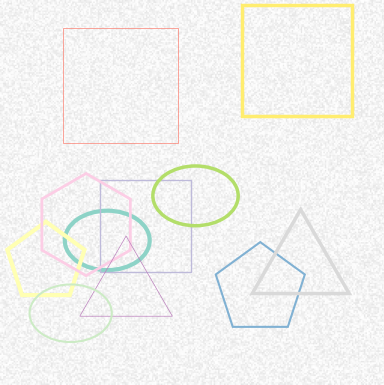[{"shape": "oval", "thickness": 3, "radius": 0.55, "center": [0.279, 0.376]}, {"shape": "pentagon", "thickness": 3, "radius": 0.53, "center": [0.119, 0.319]}, {"shape": "square", "thickness": 1, "radius": 0.59, "center": [0.378, 0.413]}, {"shape": "square", "thickness": 0.5, "radius": 0.75, "center": [0.312, 0.777]}, {"shape": "pentagon", "thickness": 1.5, "radius": 0.61, "center": [0.676, 0.249]}, {"shape": "oval", "thickness": 2.5, "radius": 0.55, "center": [0.508, 0.491]}, {"shape": "hexagon", "thickness": 2, "radius": 0.66, "center": [0.224, 0.417]}, {"shape": "triangle", "thickness": 2.5, "radius": 0.73, "center": [0.781, 0.31]}, {"shape": "triangle", "thickness": 0.5, "radius": 0.69, "center": [0.327, 0.248]}, {"shape": "oval", "thickness": 1.5, "radius": 0.53, "center": [0.184, 0.186]}, {"shape": "square", "thickness": 2.5, "radius": 0.72, "center": [0.772, 0.843]}]